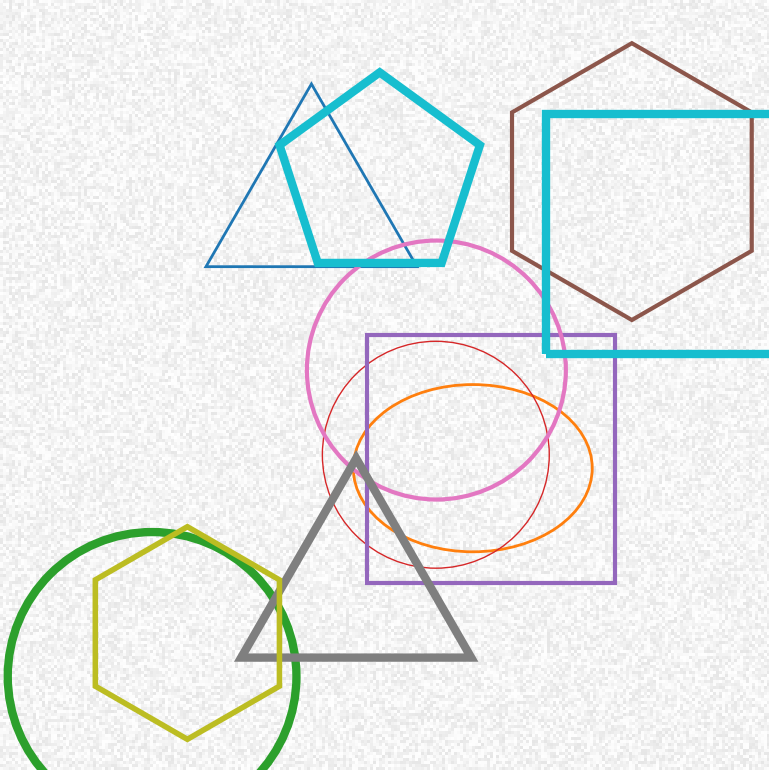[{"shape": "triangle", "thickness": 1, "radius": 0.79, "center": [0.404, 0.733]}, {"shape": "oval", "thickness": 1, "radius": 0.78, "center": [0.614, 0.392]}, {"shape": "circle", "thickness": 3, "radius": 0.94, "center": [0.198, 0.122]}, {"shape": "circle", "thickness": 0.5, "radius": 0.74, "center": [0.566, 0.409]}, {"shape": "square", "thickness": 1.5, "radius": 0.8, "center": [0.637, 0.404]}, {"shape": "hexagon", "thickness": 1.5, "radius": 0.9, "center": [0.821, 0.764]}, {"shape": "circle", "thickness": 1.5, "radius": 0.84, "center": [0.567, 0.519]}, {"shape": "triangle", "thickness": 3, "radius": 0.86, "center": [0.463, 0.232]}, {"shape": "hexagon", "thickness": 2, "radius": 0.69, "center": [0.243, 0.178]}, {"shape": "pentagon", "thickness": 3, "radius": 0.68, "center": [0.493, 0.769]}, {"shape": "square", "thickness": 3, "radius": 0.78, "center": [0.865, 0.696]}]